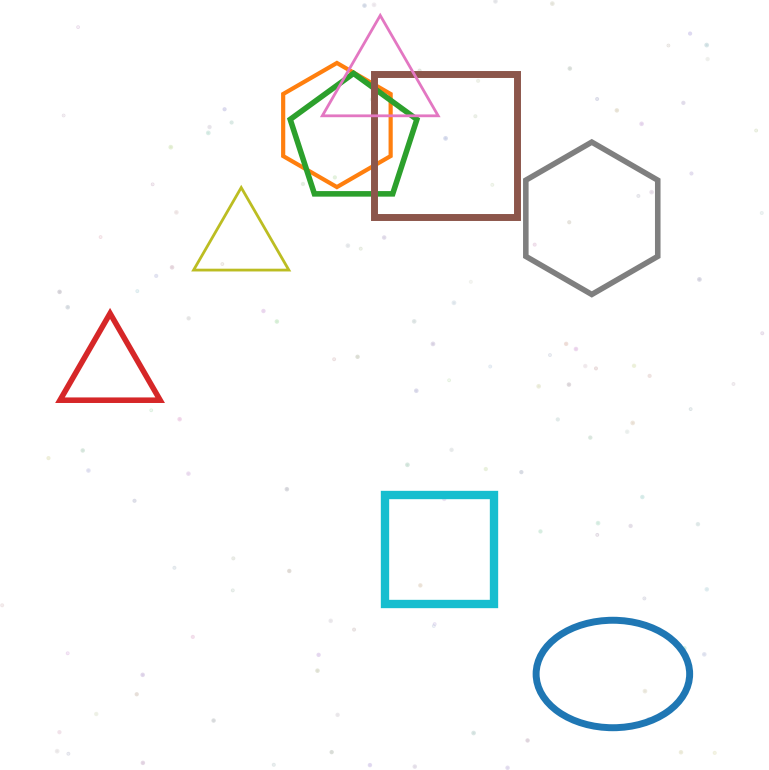[{"shape": "oval", "thickness": 2.5, "radius": 0.5, "center": [0.796, 0.125]}, {"shape": "hexagon", "thickness": 1.5, "radius": 0.4, "center": [0.438, 0.838]}, {"shape": "pentagon", "thickness": 2, "radius": 0.43, "center": [0.459, 0.818]}, {"shape": "triangle", "thickness": 2, "radius": 0.38, "center": [0.143, 0.518]}, {"shape": "square", "thickness": 2.5, "radius": 0.46, "center": [0.579, 0.811]}, {"shape": "triangle", "thickness": 1, "radius": 0.43, "center": [0.494, 0.893]}, {"shape": "hexagon", "thickness": 2, "radius": 0.49, "center": [0.769, 0.717]}, {"shape": "triangle", "thickness": 1, "radius": 0.36, "center": [0.313, 0.685]}, {"shape": "square", "thickness": 3, "radius": 0.35, "center": [0.57, 0.286]}]